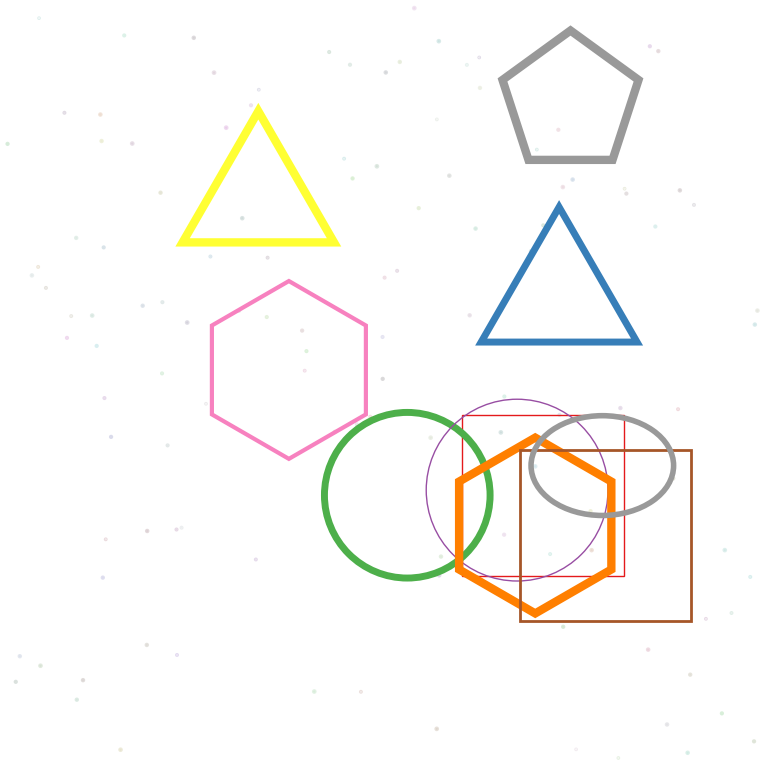[{"shape": "square", "thickness": 0.5, "radius": 0.52, "center": [0.705, 0.357]}, {"shape": "triangle", "thickness": 2.5, "radius": 0.58, "center": [0.726, 0.614]}, {"shape": "circle", "thickness": 2.5, "radius": 0.54, "center": [0.529, 0.357]}, {"shape": "circle", "thickness": 0.5, "radius": 0.59, "center": [0.672, 0.363]}, {"shape": "hexagon", "thickness": 3, "radius": 0.57, "center": [0.695, 0.317]}, {"shape": "triangle", "thickness": 3, "radius": 0.57, "center": [0.335, 0.742]}, {"shape": "square", "thickness": 1, "radius": 0.55, "center": [0.786, 0.304]}, {"shape": "hexagon", "thickness": 1.5, "radius": 0.58, "center": [0.375, 0.52]}, {"shape": "pentagon", "thickness": 3, "radius": 0.46, "center": [0.741, 0.867]}, {"shape": "oval", "thickness": 2, "radius": 0.46, "center": [0.782, 0.395]}]